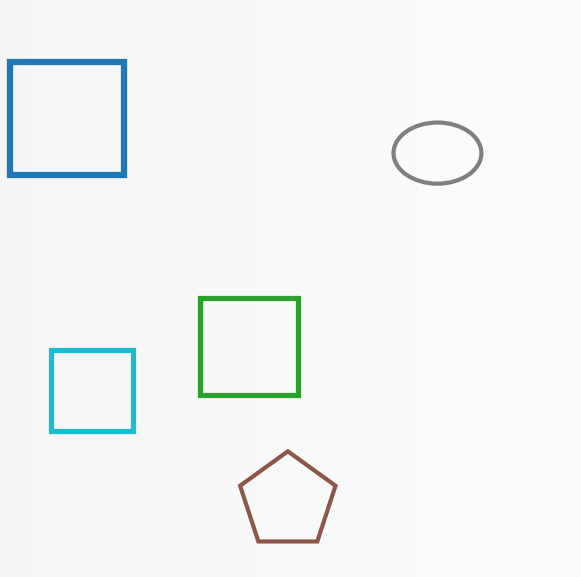[{"shape": "square", "thickness": 3, "radius": 0.49, "center": [0.116, 0.794]}, {"shape": "square", "thickness": 2.5, "radius": 0.42, "center": [0.428, 0.399]}, {"shape": "pentagon", "thickness": 2, "radius": 0.43, "center": [0.495, 0.131]}, {"shape": "oval", "thickness": 2, "radius": 0.38, "center": [0.753, 0.734]}, {"shape": "square", "thickness": 2.5, "radius": 0.35, "center": [0.159, 0.323]}]